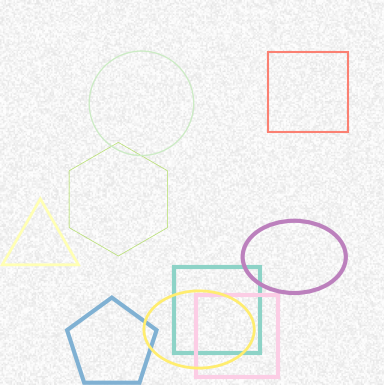[{"shape": "square", "thickness": 3, "radius": 0.56, "center": [0.563, 0.196]}, {"shape": "triangle", "thickness": 2, "radius": 0.57, "center": [0.105, 0.369]}, {"shape": "square", "thickness": 1.5, "radius": 0.52, "center": [0.8, 0.761]}, {"shape": "pentagon", "thickness": 3, "radius": 0.61, "center": [0.29, 0.105]}, {"shape": "hexagon", "thickness": 0.5, "radius": 0.74, "center": [0.307, 0.483]}, {"shape": "square", "thickness": 3, "radius": 0.53, "center": [0.616, 0.128]}, {"shape": "oval", "thickness": 3, "radius": 0.67, "center": [0.764, 0.333]}, {"shape": "circle", "thickness": 1, "radius": 0.68, "center": [0.367, 0.732]}, {"shape": "oval", "thickness": 2, "radius": 0.72, "center": [0.517, 0.144]}]